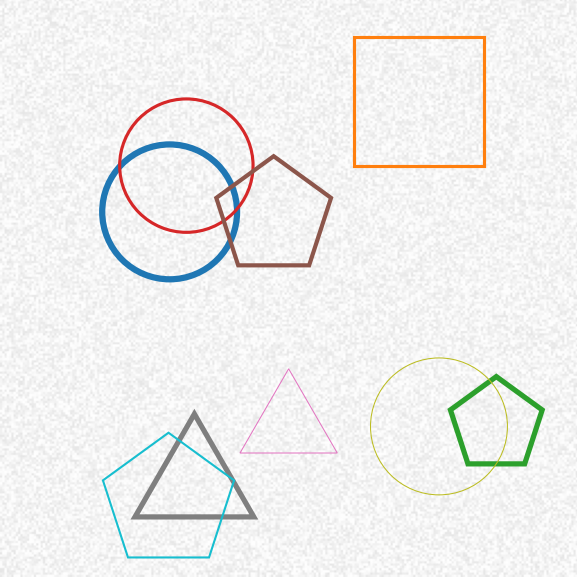[{"shape": "circle", "thickness": 3, "radius": 0.58, "center": [0.294, 0.632]}, {"shape": "square", "thickness": 1.5, "radius": 0.56, "center": [0.725, 0.823]}, {"shape": "pentagon", "thickness": 2.5, "radius": 0.42, "center": [0.859, 0.263]}, {"shape": "circle", "thickness": 1.5, "radius": 0.58, "center": [0.323, 0.712]}, {"shape": "pentagon", "thickness": 2, "radius": 0.52, "center": [0.474, 0.624]}, {"shape": "triangle", "thickness": 0.5, "radius": 0.49, "center": [0.5, 0.263]}, {"shape": "triangle", "thickness": 2.5, "radius": 0.59, "center": [0.337, 0.163]}, {"shape": "circle", "thickness": 0.5, "radius": 0.59, "center": [0.76, 0.261]}, {"shape": "pentagon", "thickness": 1, "radius": 0.6, "center": [0.292, 0.13]}]